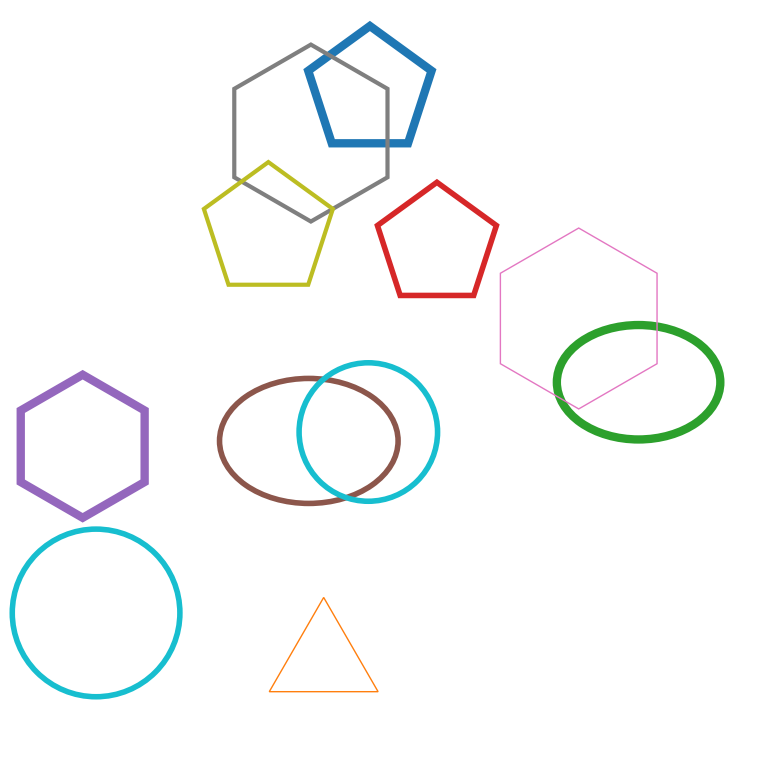[{"shape": "pentagon", "thickness": 3, "radius": 0.42, "center": [0.48, 0.882]}, {"shape": "triangle", "thickness": 0.5, "radius": 0.41, "center": [0.42, 0.142]}, {"shape": "oval", "thickness": 3, "radius": 0.53, "center": [0.829, 0.504]}, {"shape": "pentagon", "thickness": 2, "radius": 0.41, "center": [0.567, 0.682]}, {"shape": "hexagon", "thickness": 3, "radius": 0.46, "center": [0.107, 0.42]}, {"shape": "oval", "thickness": 2, "radius": 0.58, "center": [0.401, 0.427]}, {"shape": "hexagon", "thickness": 0.5, "radius": 0.59, "center": [0.752, 0.586]}, {"shape": "hexagon", "thickness": 1.5, "radius": 0.57, "center": [0.404, 0.827]}, {"shape": "pentagon", "thickness": 1.5, "radius": 0.44, "center": [0.349, 0.701]}, {"shape": "circle", "thickness": 2, "radius": 0.54, "center": [0.125, 0.204]}, {"shape": "circle", "thickness": 2, "radius": 0.45, "center": [0.478, 0.439]}]